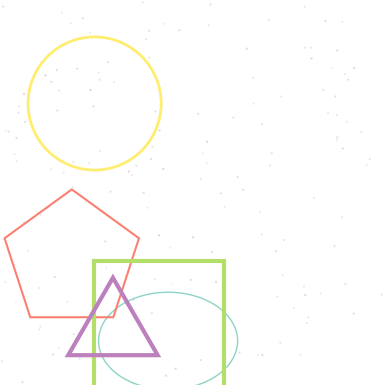[{"shape": "oval", "thickness": 1, "radius": 0.9, "center": [0.437, 0.115]}, {"shape": "pentagon", "thickness": 1.5, "radius": 0.92, "center": [0.186, 0.324]}, {"shape": "square", "thickness": 3, "radius": 0.85, "center": [0.413, 0.154]}, {"shape": "triangle", "thickness": 3, "radius": 0.67, "center": [0.293, 0.144]}, {"shape": "circle", "thickness": 2, "radius": 0.86, "center": [0.246, 0.731]}]